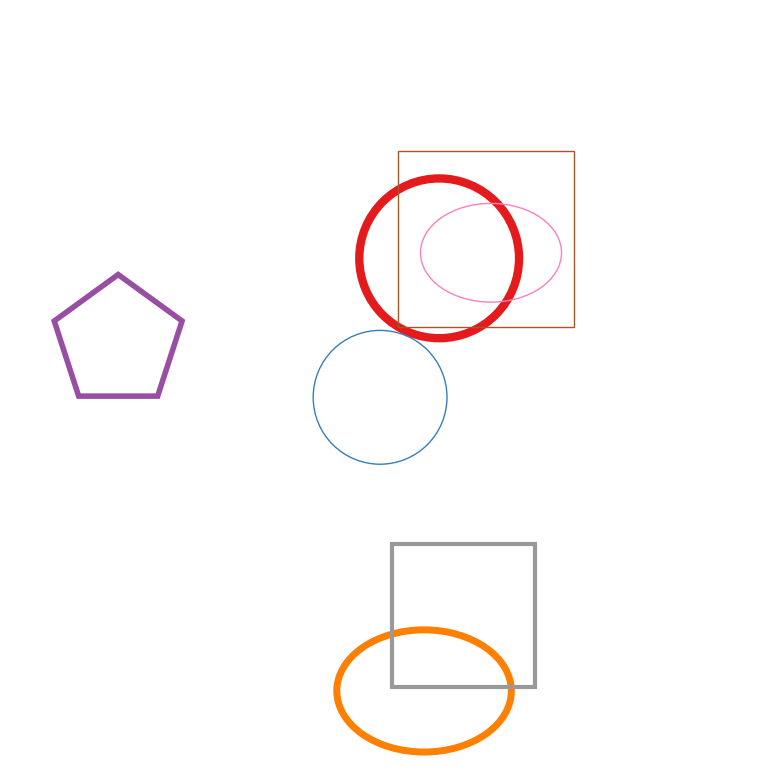[{"shape": "circle", "thickness": 3, "radius": 0.52, "center": [0.57, 0.665]}, {"shape": "circle", "thickness": 0.5, "radius": 0.43, "center": [0.494, 0.484]}, {"shape": "pentagon", "thickness": 2, "radius": 0.44, "center": [0.153, 0.556]}, {"shape": "oval", "thickness": 2.5, "radius": 0.57, "center": [0.551, 0.103]}, {"shape": "square", "thickness": 0.5, "radius": 0.57, "center": [0.631, 0.69]}, {"shape": "oval", "thickness": 0.5, "radius": 0.46, "center": [0.638, 0.672]}, {"shape": "square", "thickness": 1.5, "radius": 0.46, "center": [0.602, 0.2]}]